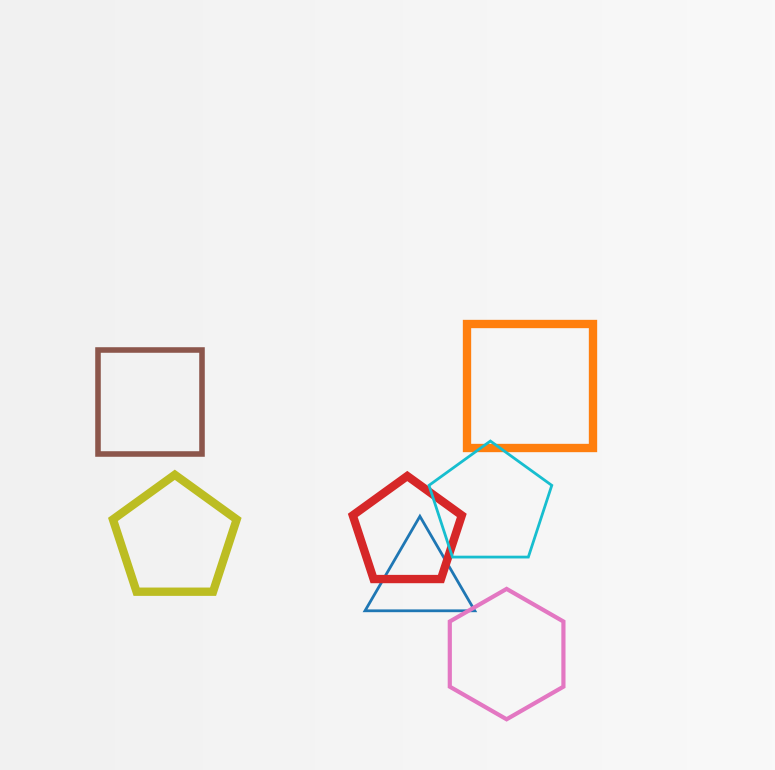[{"shape": "triangle", "thickness": 1, "radius": 0.41, "center": [0.542, 0.248]}, {"shape": "square", "thickness": 3, "radius": 0.4, "center": [0.684, 0.499]}, {"shape": "pentagon", "thickness": 3, "radius": 0.37, "center": [0.526, 0.308]}, {"shape": "square", "thickness": 2, "radius": 0.33, "center": [0.194, 0.478]}, {"shape": "hexagon", "thickness": 1.5, "radius": 0.42, "center": [0.654, 0.151]}, {"shape": "pentagon", "thickness": 3, "radius": 0.42, "center": [0.226, 0.299]}, {"shape": "pentagon", "thickness": 1, "radius": 0.42, "center": [0.633, 0.344]}]